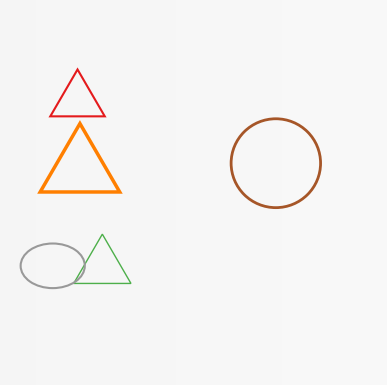[{"shape": "triangle", "thickness": 1.5, "radius": 0.41, "center": [0.2, 0.738]}, {"shape": "triangle", "thickness": 1, "radius": 0.43, "center": [0.264, 0.306]}, {"shape": "triangle", "thickness": 2.5, "radius": 0.59, "center": [0.206, 0.561]}, {"shape": "circle", "thickness": 2, "radius": 0.58, "center": [0.712, 0.576]}, {"shape": "oval", "thickness": 1.5, "radius": 0.41, "center": [0.136, 0.31]}]